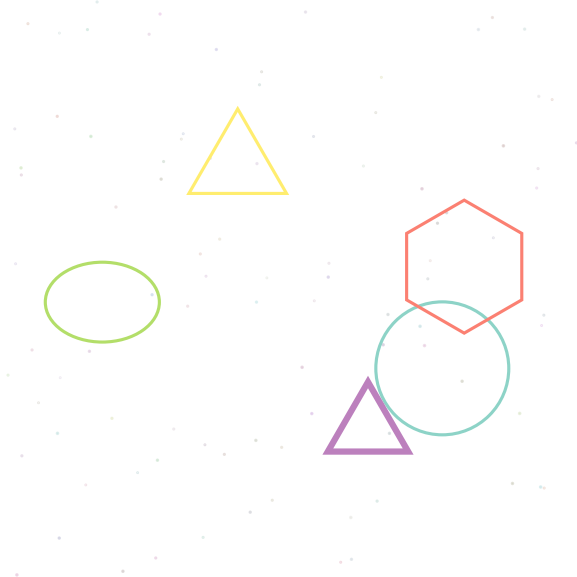[{"shape": "circle", "thickness": 1.5, "radius": 0.58, "center": [0.766, 0.361]}, {"shape": "hexagon", "thickness": 1.5, "radius": 0.58, "center": [0.804, 0.537]}, {"shape": "oval", "thickness": 1.5, "radius": 0.49, "center": [0.177, 0.476]}, {"shape": "triangle", "thickness": 3, "radius": 0.4, "center": [0.637, 0.257]}, {"shape": "triangle", "thickness": 1.5, "radius": 0.49, "center": [0.412, 0.713]}]